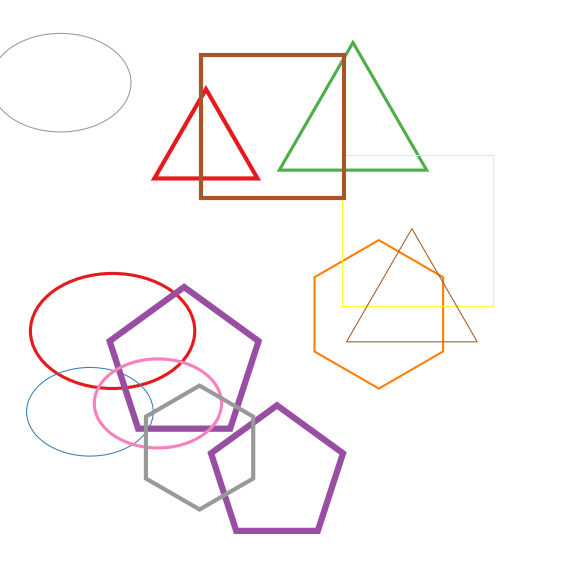[{"shape": "oval", "thickness": 1.5, "radius": 0.71, "center": [0.195, 0.426]}, {"shape": "triangle", "thickness": 2, "radius": 0.52, "center": [0.357, 0.742]}, {"shape": "oval", "thickness": 0.5, "radius": 0.55, "center": [0.156, 0.286]}, {"shape": "triangle", "thickness": 1.5, "radius": 0.74, "center": [0.611, 0.778]}, {"shape": "pentagon", "thickness": 3, "radius": 0.6, "center": [0.48, 0.177]}, {"shape": "pentagon", "thickness": 3, "radius": 0.68, "center": [0.319, 0.367]}, {"shape": "hexagon", "thickness": 1, "radius": 0.64, "center": [0.656, 0.455]}, {"shape": "square", "thickness": 0.5, "radius": 0.65, "center": [0.722, 0.6]}, {"shape": "triangle", "thickness": 0.5, "radius": 0.65, "center": [0.713, 0.473]}, {"shape": "square", "thickness": 2, "radius": 0.62, "center": [0.472, 0.78]}, {"shape": "oval", "thickness": 1.5, "radius": 0.55, "center": [0.273, 0.301]}, {"shape": "oval", "thickness": 0.5, "radius": 0.61, "center": [0.105, 0.856]}, {"shape": "hexagon", "thickness": 2, "radius": 0.54, "center": [0.346, 0.224]}]